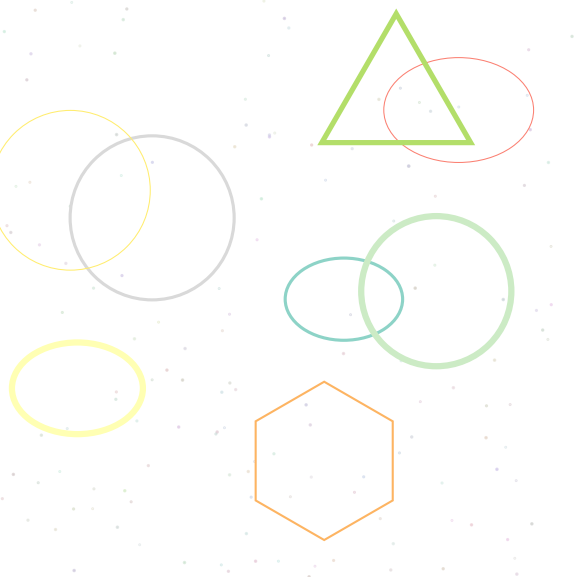[{"shape": "oval", "thickness": 1.5, "radius": 0.51, "center": [0.596, 0.481]}, {"shape": "oval", "thickness": 3, "radius": 0.57, "center": [0.134, 0.327]}, {"shape": "oval", "thickness": 0.5, "radius": 0.65, "center": [0.794, 0.809]}, {"shape": "hexagon", "thickness": 1, "radius": 0.69, "center": [0.561, 0.201]}, {"shape": "triangle", "thickness": 2.5, "radius": 0.74, "center": [0.686, 0.827]}, {"shape": "circle", "thickness": 1.5, "radius": 0.71, "center": [0.263, 0.622]}, {"shape": "circle", "thickness": 3, "radius": 0.65, "center": [0.755, 0.495]}, {"shape": "circle", "thickness": 0.5, "radius": 0.69, "center": [0.122, 0.67]}]